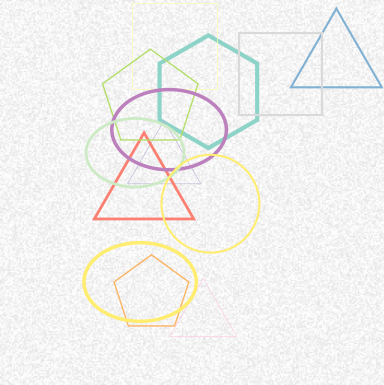[{"shape": "hexagon", "thickness": 3, "radius": 0.73, "center": [0.541, 0.762]}, {"shape": "square", "thickness": 0.5, "radius": 0.55, "center": [0.453, 0.881]}, {"shape": "triangle", "thickness": 0.5, "radius": 0.55, "center": [0.426, 0.578]}, {"shape": "triangle", "thickness": 2, "radius": 0.75, "center": [0.374, 0.506]}, {"shape": "triangle", "thickness": 1.5, "radius": 0.68, "center": [0.874, 0.841]}, {"shape": "pentagon", "thickness": 1, "radius": 0.51, "center": [0.393, 0.236]}, {"shape": "pentagon", "thickness": 1, "radius": 0.65, "center": [0.39, 0.742]}, {"shape": "triangle", "thickness": 0.5, "radius": 0.5, "center": [0.528, 0.176]}, {"shape": "square", "thickness": 1.5, "radius": 0.53, "center": [0.729, 0.808]}, {"shape": "oval", "thickness": 2.5, "radius": 0.74, "center": [0.439, 0.663]}, {"shape": "oval", "thickness": 2, "radius": 0.64, "center": [0.351, 0.603]}, {"shape": "oval", "thickness": 2.5, "radius": 0.73, "center": [0.364, 0.268]}, {"shape": "circle", "thickness": 1.5, "radius": 0.64, "center": [0.547, 0.471]}]